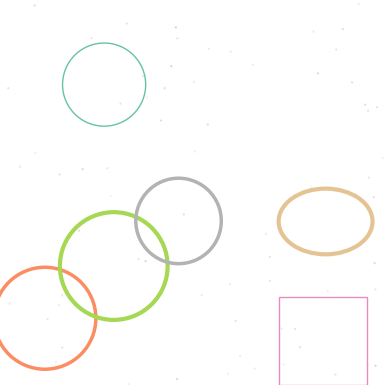[{"shape": "circle", "thickness": 1, "radius": 0.54, "center": [0.27, 0.78]}, {"shape": "circle", "thickness": 2.5, "radius": 0.66, "center": [0.117, 0.173]}, {"shape": "square", "thickness": 1, "radius": 0.57, "center": [0.838, 0.115]}, {"shape": "circle", "thickness": 3, "radius": 0.7, "center": [0.295, 0.309]}, {"shape": "oval", "thickness": 3, "radius": 0.61, "center": [0.846, 0.425]}, {"shape": "circle", "thickness": 2.5, "radius": 0.55, "center": [0.464, 0.426]}]